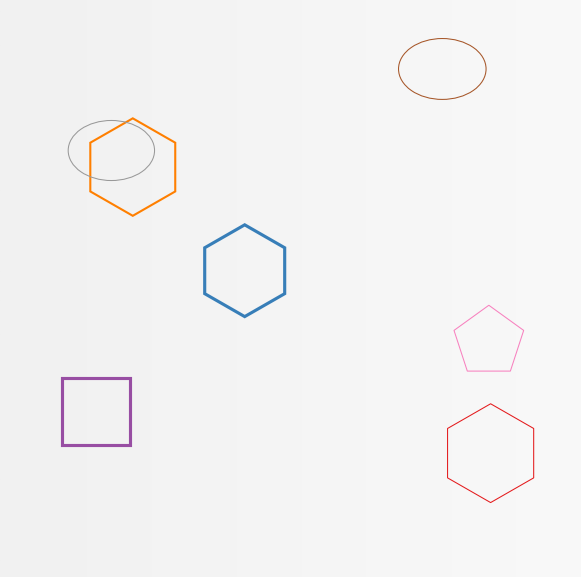[{"shape": "hexagon", "thickness": 0.5, "radius": 0.43, "center": [0.844, 0.214]}, {"shape": "hexagon", "thickness": 1.5, "radius": 0.4, "center": [0.421, 0.53]}, {"shape": "square", "thickness": 1.5, "radius": 0.29, "center": [0.165, 0.286]}, {"shape": "hexagon", "thickness": 1, "radius": 0.42, "center": [0.228, 0.71]}, {"shape": "oval", "thickness": 0.5, "radius": 0.38, "center": [0.761, 0.88]}, {"shape": "pentagon", "thickness": 0.5, "radius": 0.32, "center": [0.841, 0.408]}, {"shape": "oval", "thickness": 0.5, "radius": 0.37, "center": [0.192, 0.739]}]